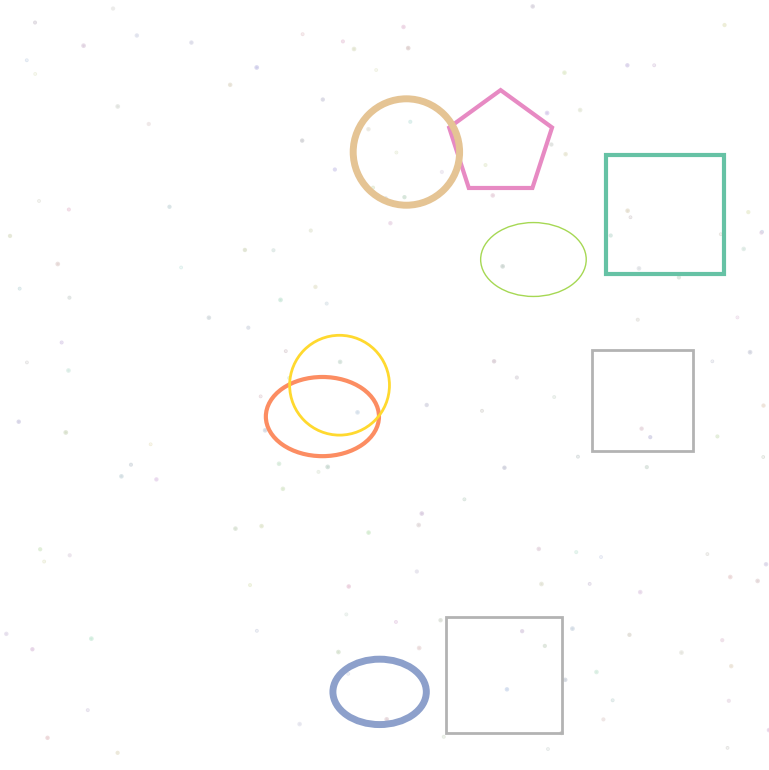[{"shape": "square", "thickness": 1.5, "radius": 0.38, "center": [0.864, 0.722]}, {"shape": "oval", "thickness": 1.5, "radius": 0.37, "center": [0.419, 0.459]}, {"shape": "oval", "thickness": 2.5, "radius": 0.3, "center": [0.493, 0.101]}, {"shape": "pentagon", "thickness": 1.5, "radius": 0.35, "center": [0.65, 0.813]}, {"shape": "oval", "thickness": 0.5, "radius": 0.34, "center": [0.693, 0.663]}, {"shape": "circle", "thickness": 1, "radius": 0.32, "center": [0.441, 0.5]}, {"shape": "circle", "thickness": 2.5, "radius": 0.35, "center": [0.528, 0.803]}, {"shape": "square", "thickness": 1, "radius": 0.37, "center": [0.655, 0.123]}, {"shape": "square", "thickness": 1, "radius": 0.33, "center": [0.835, 0.48]}]